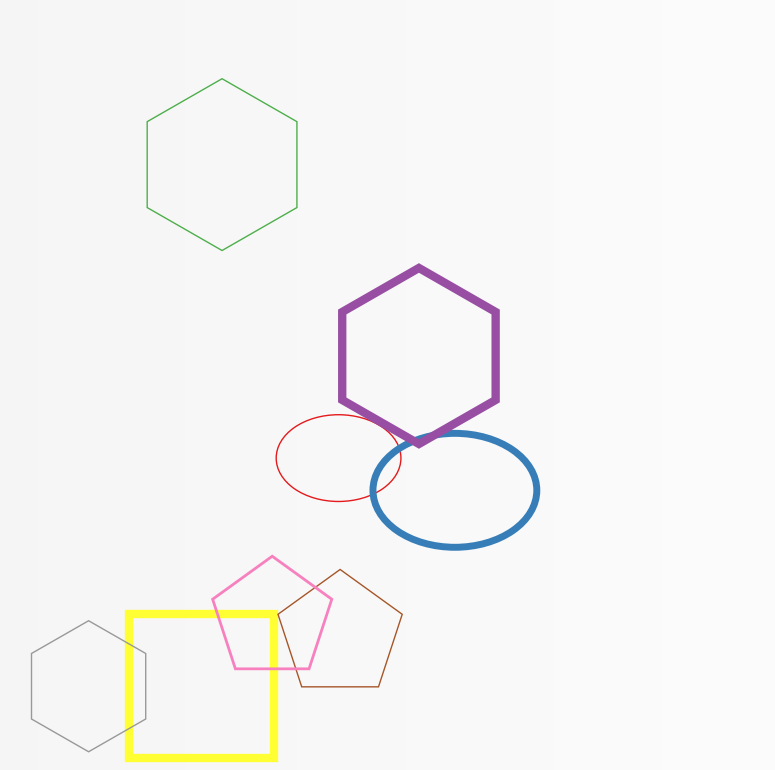[{"shape": "oval", "thickness": 0.5, "radius": 0.4, "center": [0.437, 0.405]}, {"shape": "oval", "thickness": 2.5, "radius": 0.53, "center": [0.587, 0.363]}, {"shape": "hexagon", "thickness": 0.5, "radius": 0.56, "center": [0.287, 0.786]}, {"shape": "hexagon", "thickness": 3, "radius": 0.57, "center": [0.541, 0.538]}, {"shape": "square", "thickness": 3, "radius": 0.47, "center": [0.26, 0.109]}, {"shape": "pentagon", "thickness": 0.5, "radius": 0.42, "center": [0.439, 0.176]}, {"shape": "pentagon", "thickness": 1, "radius": 0.4, "center": [0.351, 0.197]}, {"shape": "hexagon", "thickness": 0.5, "radius": 0.43, "center": [0.114, 0.109]}]